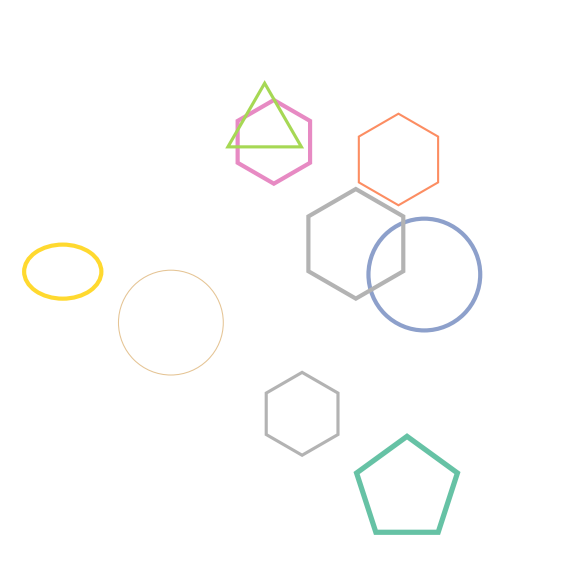[{"shape": "pentagon", "thickness": 2.5, "radius": 0.46, "center": [0.705, 0.152]}, {"shape": "hexagon", "thickness": 1, "radius": 0.4, "center": [0.69, 0.723]}, {"shape": "circle", "thickness": 2, "radius": 0.48, "center": [0.735, 0.524]}, {"shape": "hexagon", "thickness": 2, "radius": 0.36, "center": [0.474, 0.753]}, {"shape": "triangle", "thickness": 1.5, "radius": 0.37, "center": [0.458, 0.782]}, {"shape": "oval", "thickness": 2, "radius": 0.33, "center": [0.109, 0.529]}, {"shape": "circle", "thickness": 0.5, "radius": 0.45, "center": [0.296, 0.441]}, {"shape": "hexagon", "thickness": 1.5, "radius": 0.36, "center": [0.523, 0.283]}, {"shape": "hexagon", "thickness": 2, "radius": 0.47, "center": [0.616, 0.577]}]